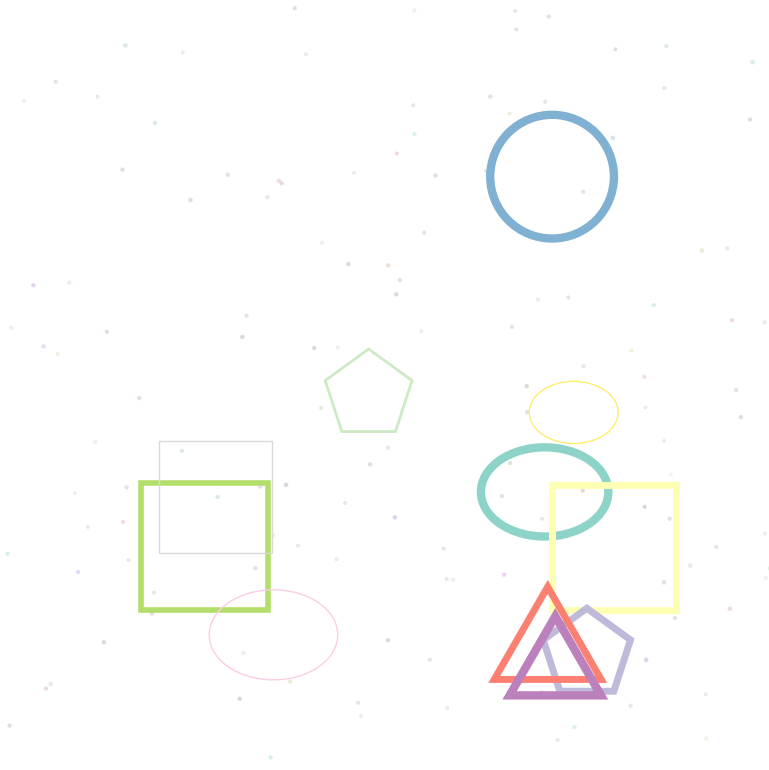[{"shape": "oval", "thickness": 3, "radius": 0.41, "center": [0.707, 0.361]}, {"shape": "square", "thickness": 2.5, "radius": 0.4, "center": [0.798, 0.289]}, {"shape": "pentagon", "thickness": 2.5, "radius": 0.3, "center": [0.762, 0.151]}, {"shape": "triangle", "thickness": 2.5, "radius": 0.4, "center": [0.711, 0.158]}, {"shape": "circle", "thickness": 3, "radius": 0.4, "center": [0.717, 0.771]}, {"shape": "square", "thickness": 2, "radius": 0.41, "center": [0.265, 0.29]}, {"shape": "oval", "thickness": 0.5, "radius": 0.42, "center": [0.355, 0.176]}, {"shape": "square", "thickness": 0.5, "radius": 0.37, "center": [0.28, 0.355]}, {"shape": "triangle", "thickness": 3, "radius": 0.34, "center": [0.721, 0.131]}, {"shape": "pentagon", "thickness": 1, "radius": 0.3, "center": [0.479, 0.487]}, {"shape": "oval", "thickness": 0.5, "radius": 0.29, "center": [0.745, 0.464]}]